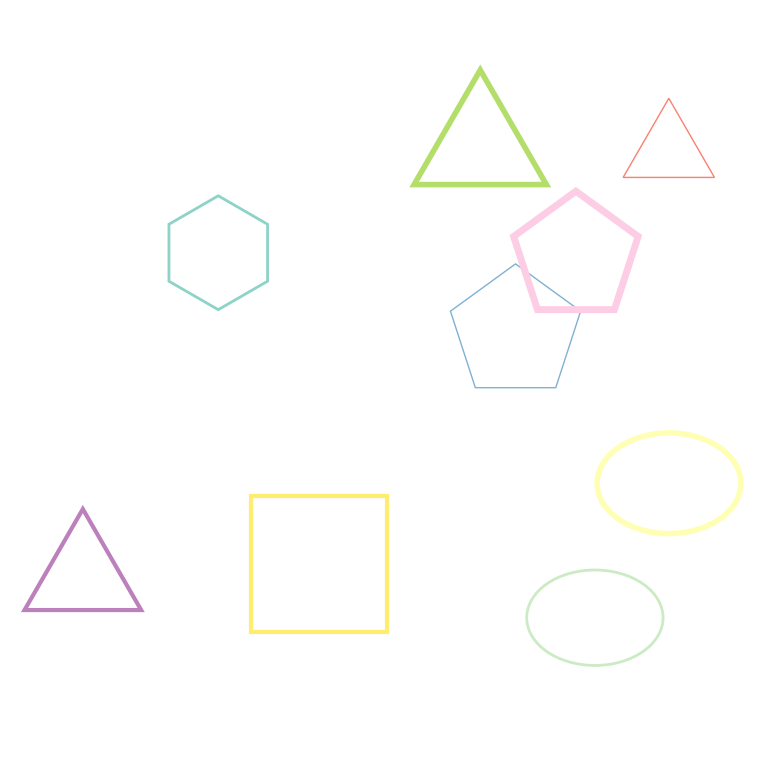[{"shape": "hexagon", "thickness": 1, "radius": 0.37, "center": [0.283, 0.672]}, {"shape": "oval", "thickness": 2, "radius": 0.47, "center": [0.869, 0.372]}, {"shape": "triangle", "thickness": 0.5, "radius": 0.34, "center": [0.869, 0.804]}, {"shape": "pentagon", "thickness": 0.5, "radius": 0.44, "center": [0.67, 0.568]}, {"shape": "triangle", "thickness": 2, "radius": 0.5, "center": [0.624, 0.81]}, {"shape": "pentagon", "thickness": 2.5, "radius": 0.42, "center": [0.748, 0.667]}, {"shape": "triangle", "thickness": 1.5, "radius": 0.44, "center": [0.108, 0.251]}, {"shape": "oval", "thickness": 1, "radius": 0.44, "center": [0.773, 0.198]}, {"shape": "square", "thickness": 1.5, "radius": 0.44, "center": [0.414, 0.268]}]